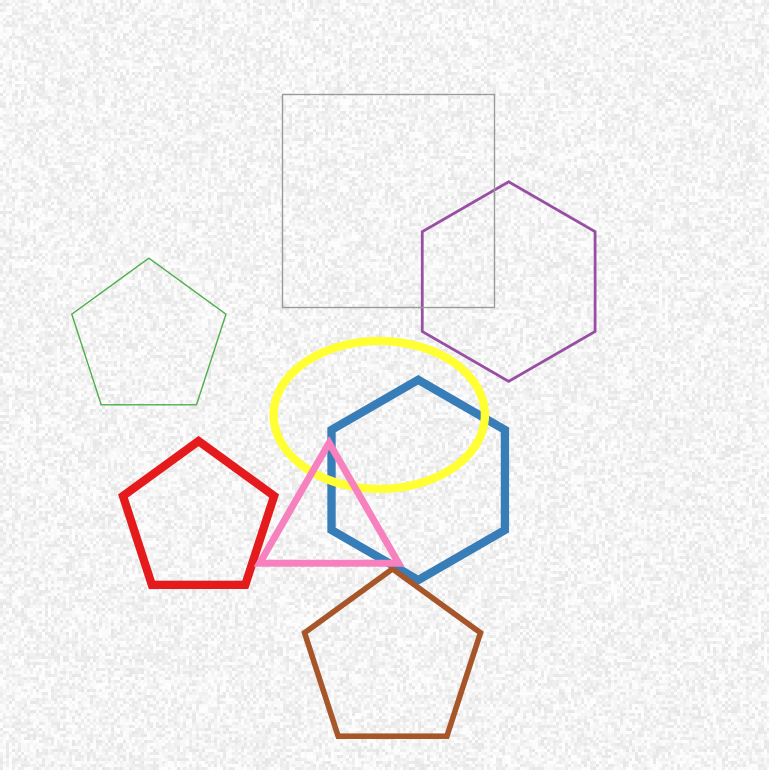[{"shape": "pentagon", "thickness": 3, "radius": 0.52, "center": [0.258, 0.324]}, {"shape": "hexagon", "thickness": 3, "radius": 0.65, "center": [0.543, 0.377]}, {"shape": "pentagon", "thickness": 0.5, "radius": 0.53, "center": [0.193, 0.559]}, {"shape": "hexagon", "thickness": 1, "radius": 0.65, "center": [0.661, 0.634]}, {"shape": "oval", "thickness": 3, "radius": 0.69, "center": [0.493, 0.461]}, {"shape": "pentagon", "thickness": 2, "radius": 0.6, "center": [0.51, 0.141]}, {"shape": "triangle", "thickness": 2.5, "radius": 0.52, "center": [0.427, 0.321]}, {"shape": "square", "thickness": 0.5, "radius": 0.69, "center": [0.504, 0.74]}]